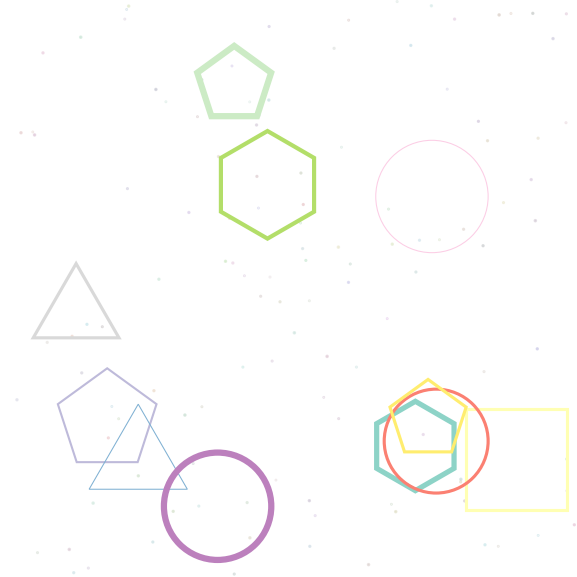[{"shape": "hexagon", "thickness": 2.5, "radius": 0.39, "center": [0.719, 0.227]}, {"shape": "square", "thickness": 1.5, "radius": 0.44, "center": [0.895, 0.204]}, {"shape": "pentagon", "thickness": 1, "radius": 0.45, "center": [0.186, 0.272]}, {"shape": "circle", "thickness": 1.5, "radius": 0.45, "center": [0.755, 0.235]}, {"shape": "triangle", "thickness": 0.5, "radius": 0.49, "center": [0.239, 0.201]}, {"shape": "hexagon", "thickness": 2, "radius": 0.47, "center": [0.463, 0.679]}, {"shape": "circle", "thickness": 0.5, "radius": 0.49, "center": [0.748, 0.659]}, {"shape": "triangle", "thickness": 1.5, "radius": 0.43, "center": [0.132, 0.457]}, {"shape": "circle", "thickness": 3, "radius": 0.46, "center": [0.377, 0.122]}, {"shape": "pentagon", "thickness": 3, "radius": 0.34, "center": [0.406, 0.852]}, {"shape": "pentagon", "thickness": 1.5, "radius": 0.35, "center": [0.741, 0.273]}]